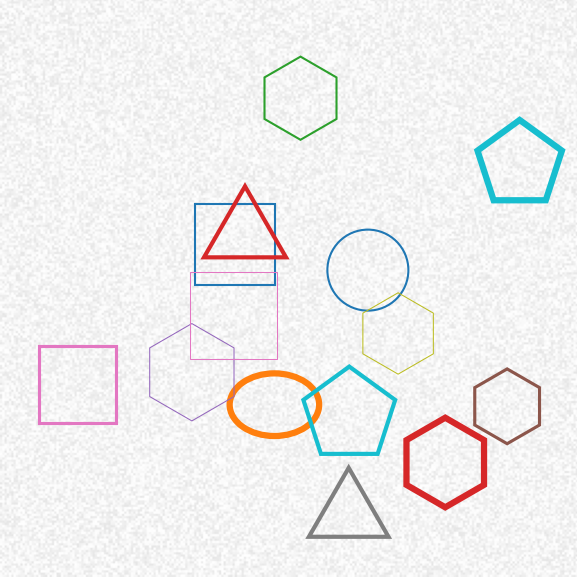[{"shape": "circle", "thickness": 1, "radius": 0.35, "center": [0.637, 0.531]}, {"shape": "square", "thickness": 1, "radius": 0.35, "center": [0.406, 0.576]}, {"shape": "oval", "thickness": 3, "radius": 0.39, "center": [0.475, 0.298]}, {"shape": "hexagon", "thickness": 1, "radius": 0.36, "center": [0.52, 0.829]}, {"shape": "hexagon", "thickness": 3, "radius": 0.39, "center": [0.771, 0.198]}, {"shape": "triangle", "thickness": 2, "radius": 0.41, "center": [0.424, 0.595]}, {"shape": "hexagon", "thickness": 0.5, "radius": 0.42, "center": [0.332, 0.355]}, {"shape": "hexagon", "thickness": 1.5, "radius": 0.32, "center": [0.878, 0.296]}, {"shape": "square", "thickness": 1.5, "radius": 0.33, "center": [0.134, 0.333]}, {"shape": "square", "thickness": 0.5, "radius": 0.37, "center": [0.404, 0.453]}, {"shape": "triangle", "thickness": 2, "radius": 0.4, "center": [0.604, 0.109]}, {"shape": "hexagon", "thickness": 0.5, "radius": 0.35, "center": [0.689, 0.422]}, {"shape": "pentagon", "thickness": 3, "radius": 0.38, "center": [0.9, 0.715]}, {"shape": "pentagon", "thickness": 2, "radius": 0.42, "center": [0.605, 0.281]}]